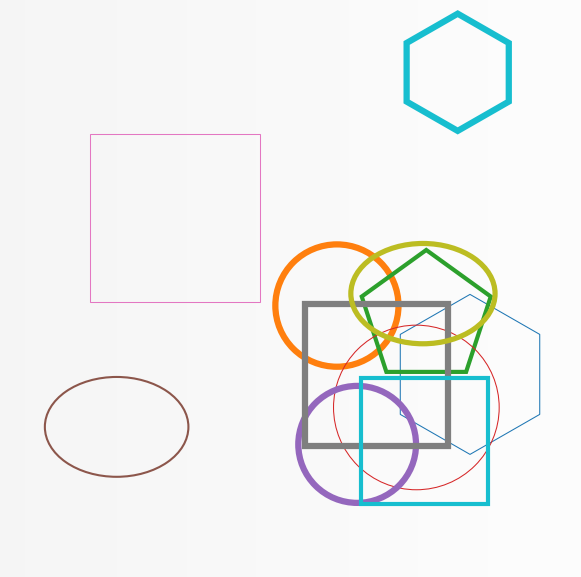[{"shape": "hexagon", "thickness": 0.5, "radius": 0.69, "center": [0.809, 0.351]}, {"shape": "circle", "thickness": 3, "radius": 0.53, "center": [0.58, 0.47]}, {"shape": "pentagon", "thickness": 2, "radius": 0.58, "center": [0.733, 0.45]}, {"shape": "circle", "thickness": 0.5, "radius": 0.71, "center": [0.716, 0.294]}, {"shape": "circle", "thickness": 3, "radius": 0.51, "center": [0.614, 0.23]}, {"shape": "oval", "thickness": 1, "radius": 0.62, "center": [0.201, 0.26]}, {"shape": "square", "thickness": 0.5, "radius": 0.73, "center": [0.301, 0.621]}, {"shape": "square", "thickness": 3, "radius": 0.61, "center": [0.648, 0.349]}, {"shape": "oval", "thickness": 2.5, "radius": 0.62, "center": [0.728, 0.491]}, {"shape": "square", "thickness": 2, "radius": 0.55, "center": [0.73, 0.235]}, {"shape": "hexagon", "thickness": 3, "radius": 0.51, "center": [0.787, 0.874]}]